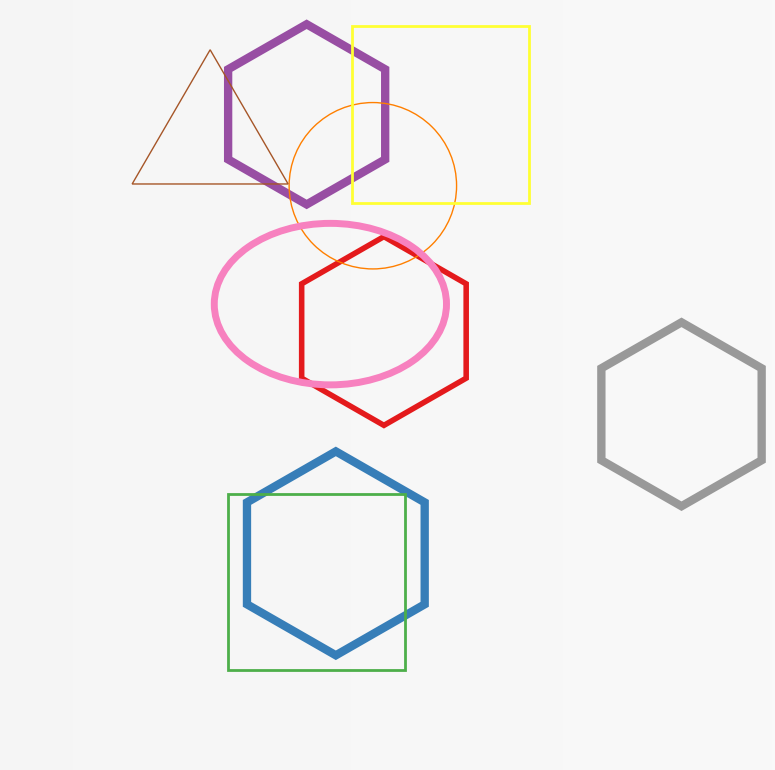[{"shape": "hexagon", "thickness": 2, "radius": 0.61, "center": [0.495, 0.57]}, {"shape": "hexagon", "thickness": 3, "radius": 0.66, "center": [0.433, 0.281]}, {"shape": "square", "thickness": 1, "radius": 0.57, "center": [0.409, 0.244]}, {"shape": "hexagon", "thickness": 3, "radius": 0.59, "center": [0.396, 0.852]}, {"shape": "circle", "thickness": 0.5, "radius": 0.54, "center": [0.481, 0.759]}, {"shape": "square", "thickness": 1, "radius": 0.57, "center": [0.568, 0.851]}, {"shape": "triangle", "thickness": 0.5, "radius": 0.58, "center": [0.271, 0.819]}, {"shape": "oval", "thickness": 2.5, "radius": 0.75, "center": [0.426, 0.605]}, {"shape": "hexagon", "thickness": 3, "radius": 0.6, "center": [0.879, 0.462]}]